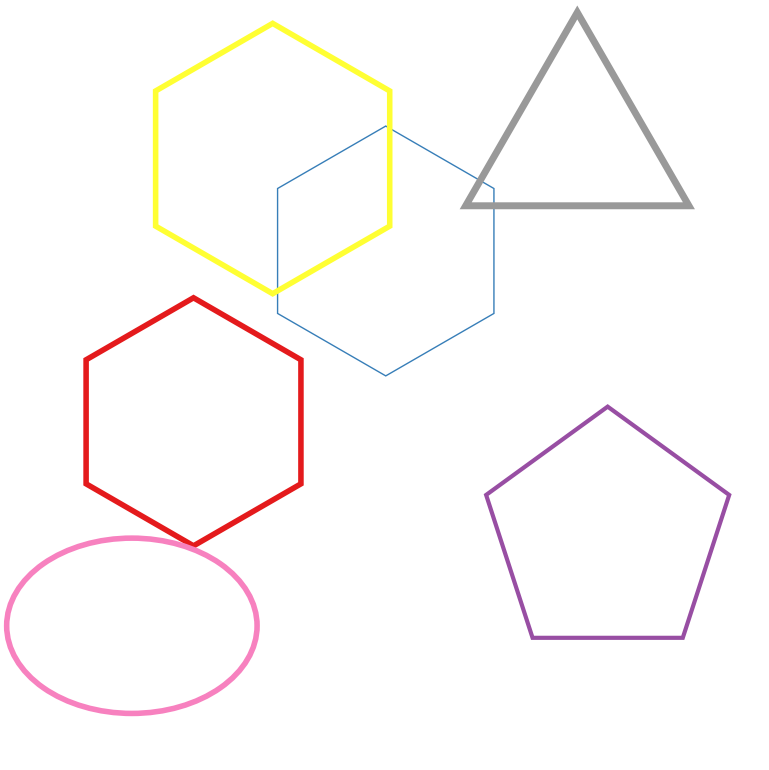[{"shape": "hexagon", "thickness": 2, "radius": 0.81, "center": [0.251, 0.452]}, {"shape": "hexagon", "thickness": 0.5, "radius": 0.81, "center": [0.501, 0.674]}, {"shape": "pentagon", "thickness": 1.5, "radius": 0.83, "center": [0.789, 0.306]}, {"shape": "hexagon", "thickness": 2, "radius": 0.88, "center": [0.354, 0.794]}, {"shape": "oval", "thickness": 2, "radius": 0.81, "center": [0.171, 0.187]}, {"shape": "triangle", "thickness": 2.5, "radius": 0.84, "center": [0.75, 0.816]}]